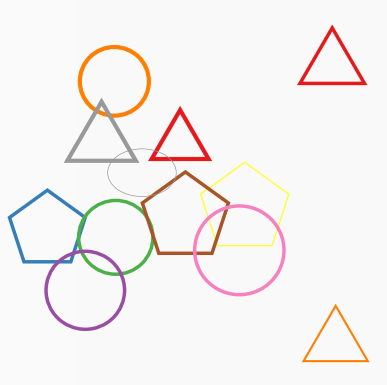[{"shape": "triangle", "thickness": 3, "radius": 0.42, "center": [0.465, 0.629]}, {"shape": "triangle", "thickness": 2.5, "radius": 0.48, "center": [0.857, 0.831]}, {"shape": "pentagon", "thickness": 2.5, "radius": 0.51, "center": [0.122, 0.403]}, {"shape": "circle", "thickness": 2.5, "radius": 0.48, "center": [0.299, 0.384]}, {"shape": "circle", "thickness": 2.5, "radius": 0.51, "center": [0.22, 0.246]}, {"shape": "circle", "thickness": 3, "radius": 0.45, "center": [0.295, 0.789]}, {"shape": "triangle", "thickness": 1.5, "radius": 0.48, "center": [0.866, 0.11]}, {"shape": "pentagon", "thickness": 1, "radius": 0.6, "center": [0.632, 0.459]}, {"shape": "pentagon", "thickness": 2.5, "radius": 0.58, "center": [0.478, 0.437]}, {"shape": "circle", "thickness": 2.5, "radius": 0.58, "center": [0.618, 0.35]}, {"shape": "triangle", "thickness": 3, "radius": 0.51, "center": [0.262, 0.634]}, {"shape": "oval", "thickness": 0.5, "radius": 0.44, "center": [0.366, 0.551]}]